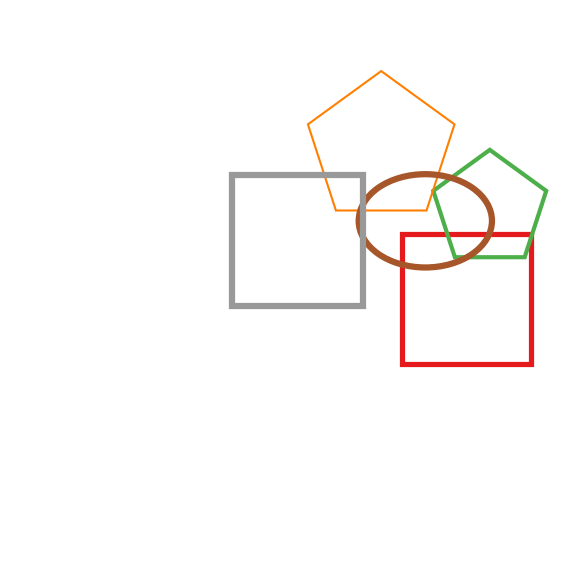[{"shape": "square", "thickness": 2.5, "radius": 0.56, "center": [0.807, 0.481]}, {"shape": "pentagon", "thickness": 2, "radius": 0.51, "center": [0.848, 0.637]}, {"shape": "pentagon", "thickness": 1, "radius": 0.67, "center": [0.66, 0.743]}, {"shape": "oval", "thickness": 3, "radius": 0.58, "center": [0.736, 0.617]}, {"shape": "square", "thickness": 3, "radius": 0.56, "center": [0.515, 0.583]}]